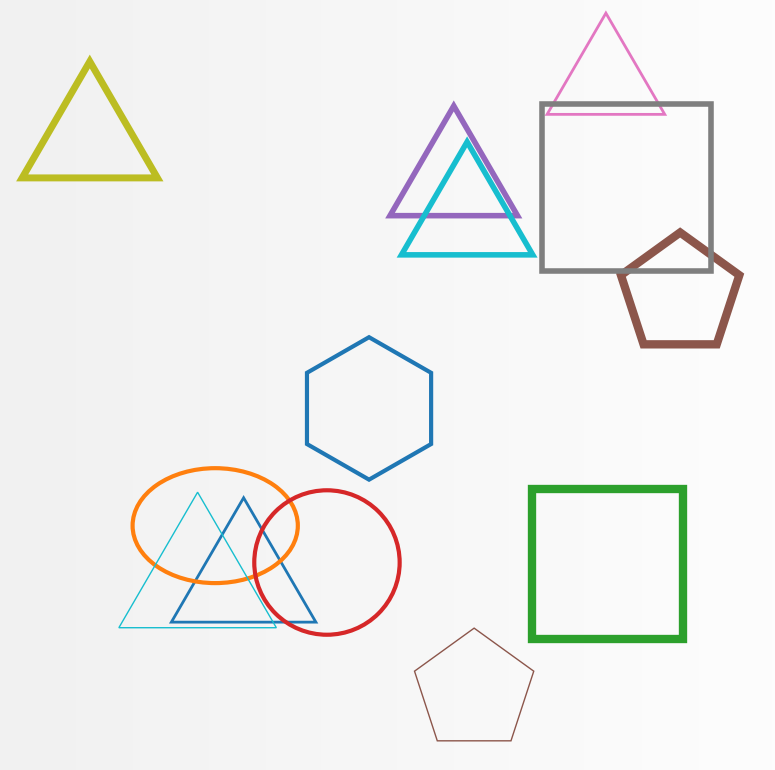[{"shape": "triangle", "thickness": 1, "radius": 0.54, "center": [0.314, 0.246]}, {"shape": "hexagon", "thickness": 1.5, "radius": 0.46, "center": [0.476, 0.47]}, {"shape": "oval", "thickness": 1.5, "radius": 0.53, "center": [0.278, 0.317]}, {"shape": "square", "thickness": 3, "radius": 0.49, "center": [0.784, 0.267]}, {"shape": "circle", "thickness": 1.5, "radius": 0.47, "center": [0.422, 0.269]}, {"shape": "triangle", "thickness": 2, "radius": 0.48, "center": [0.585, 0.767]}, {"shape": "pentagon", "thickness": 3, "radius": 0.4, "center": [0.878, 0.618]}, {"shape": "pentagon", "thickness": 0.5, "radius": 0.4, "center": [0.612, 0.103]}, {"shape": "triangle", "thickness": 1, "radius": 0.44, "center": [0.782, 0.895]}, {"shape": "square", "thickness": 2, "radius": 0.54, "center": [0.808, 0.757]}, {"shape": "triangle", "thickness": 2.5, "radius": 0.5, "center": [0.116, 0.819]}, {"shape": "triangle", "thickness": 0.5, "radius": 0.59, "center": [0.255, 0.243]}, {"shape": "triangle", "thickness": 2, "radius": 0.49, "center": [0.603, 0.718]}]